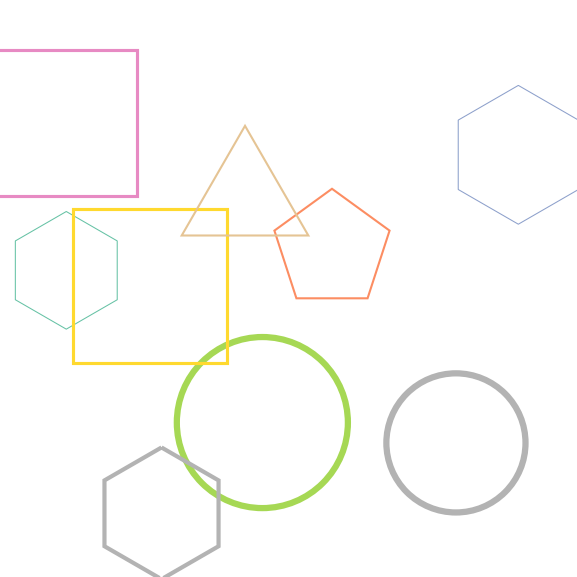[{"shape": "hexagon", "thickness": 0.5, "radius": 0.51, "center": [0.115, 0.531]}, {"shape": "pentagon", "thickness": 1, "radius": 0.52, "center": [0.575, 0.567]}, {"shape": "hexagon", "thickness": 0.5, "radius": 0.6, "center": [0.898, 0.731]}, {"shape": "square", "thickness": 1.5, "radius": 0.63, "center": [0.111, 0.786]}, {"shape": "circle", "thickness": 3, "radius": 0.74, "center": [0.454, 0.267]}, {"shape": "square", "thickness": 1.5, "radius": 0.67, "center": [0.26, 0.504]}, {"shape": "triangle", "thickness": 1, "radius": 0.63, "center": [0.424, 0.655]}, {"shape": "circle", "thickness": 3, "radius": 0.6, "center": [0.79, 0.232]}, {"shape": "hexagon", "thickness": 2, "radius": 0.57, "center": [0.28, 0.11]}]